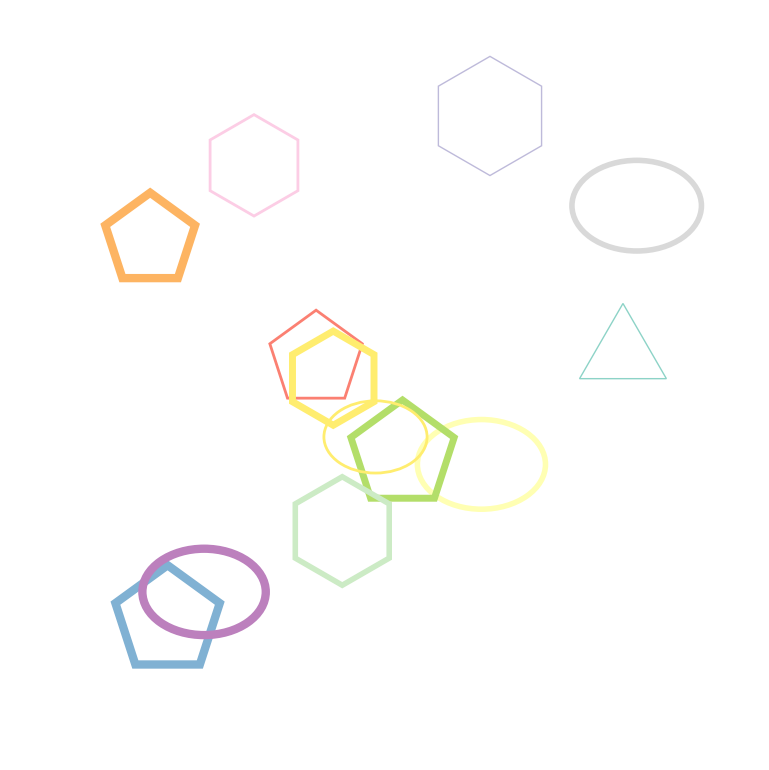[{"shape": "triangle", "thickness": 0.5, "radius": 0.33, "center": [0.809, 0.541]}, {"shape": "oval", "thickness": 2, "radius": 0.42, "center": [0.625, 0.397]}, {"shape": "hexagon", "thickness": 0.5, "radius": 0.39, "center": [0.636, 0.849]}, {"shape": "pentagon", "thickness": 1, "radius": 0.32, "center": [0.411, 0.534]}, {"shape": "pentagon", "thickness": 3, "radius": 0.36, "center": [0.218, 0.195]}, {"shape": "pentagon", "thickness": 3, "radius": 0.31, "center": [0.195, 0.688]}, {"shape": "pentagon", "thickness": 2.5, "radius": 0.35, "center": [0.523, 0.41]}, {"shape": "hexagon", "thickness": 1, "radius": 0.33, "center": [0.33, 0.785]}, {"shape": "oval", "thickness": 2, "radius": 0.42, "center": [0.827, 0.733]}, {"shape": "oval", "thickness": 3, "radius": 0.4, "center": [0.265, 0.231]}, {"shape": "hexagon", "thickness": 2, "radius": 0.35, "center": [0.444, 0.31]}, {"shape": "hexagon", "thickness": 2.5, "radius": 0.31, "center": [0.433, 0.509]}, {"shape": "oval", "thickness": 1, "radius": 0.34, "center": [0.488, 0.433]}]